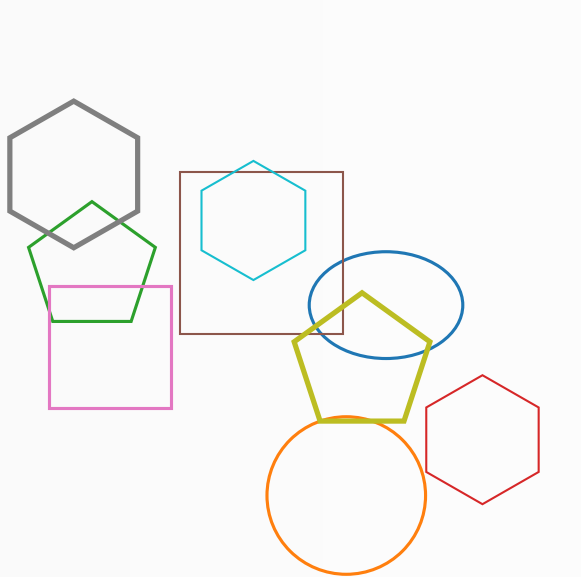[{"shape": "oval", "thickness": 1.5, "radius": 0.66, "center": [0.664, 0.471]}, {"shape": "circle", "thickness": 1.5, "radius": 0.68, "center": [0.596, 0.141]}, {"shape": "pentagon", "thickness": 1.5, "radius": 0.57, "center": [0.158, 0.535]}, {"shape": "hexagon", "thickness": 1, "radius": 0.56, "center": [0.83, 0.238]}, {"shape": "square", "thickness": 1, "radius": 0.7, "center": [0.45, 0.561]}, {"shape": "square", "thickness": 1.5, "radius": 0.53, "center": [0.189, 0.398]}, {"shape": "hexagon", "thickness": 2.5, "radius": 0.63, "center": [0.127, 0.697]}, {"shape": "pentagon", "thickness": 2.5, "radius": 0.61, "center": [0.623, 0.369]}, {"shape": "hexagon", "thickness": 1, "radius": 0.52, "center": [0.436, 0.617]}]